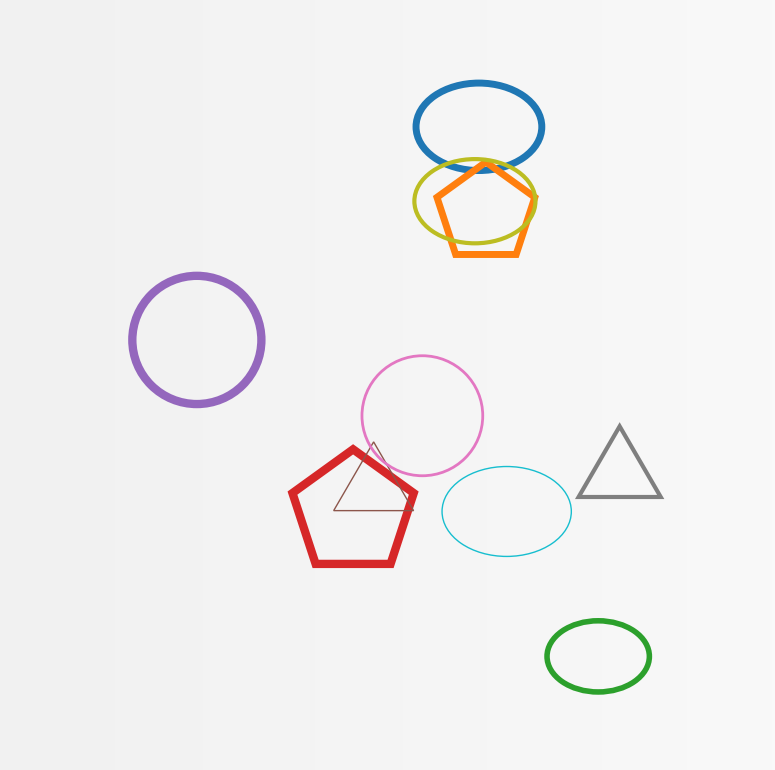[{"shape": "oval", "thickness": 2.5, "radius": 0.41, "center": [0.618, 0.835]}, {"shape": "pentagon", "thickness": 2.5, "radius": 0.33, "center": [0.627, 0.723]}, {"shape": "oval", "thickness": 2, "radius": 0.33, "center": [0.772, 0.148]}, {"shape": "pentagon", "thickness": 3, "radius": 0.41, "center": [0.456, 0.334]}, {"shape": "circle", "thickness": 3, "radius": 0.42, "center": [0.254, 0.559]}, {"shape": "triangle", "thickness": 0.5, "radius": 0.3, "center": [0.482, 0.367]}, {"shape": "circle", "thickness": 1, "radius": 0.39, "center": [0.545, 0.46]}, {"shape": "triangle", "thickness": 1.5, "radius": 0.31, "center": [0.8, 0.385]}, {"shape": "oval", "thickness": 1.5, "radius": 0.39, "center": [0.613, 0.739]}, {"shape": "oval", "thickness": 0.5, "radius": 0.42, "center": [0.654, 0.336]}]